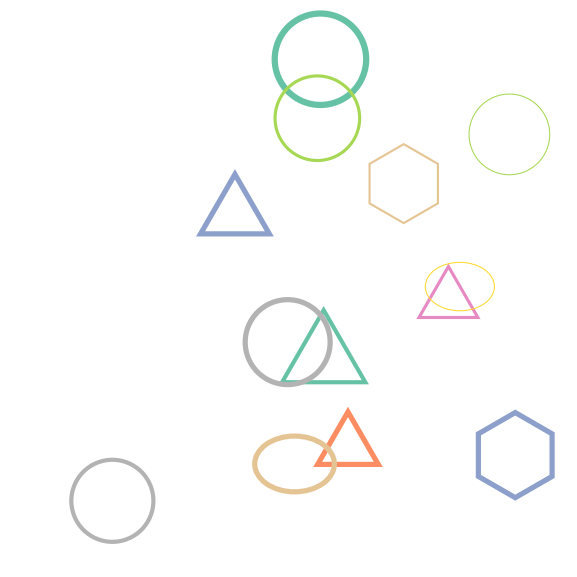[{"shape": "triangle", "thickness": 2, "radius": 0.42, "center": [0.561, 0.379]}, {"shape": "circle", "thickness": 3, "radius": 0.4, "center": [0.555, 0.897]}, {"shape": "triangle", "thickness": 2.5, "radius": 0.3, "center": [0.603, 0.225]}, {"shape": "triangle", "thickness": 2.5, "radius": 0.34, "center": [0.407, 0.629]}, {"shape": "hexagon", "thickness": 2.5, "radius": 0.37, "center": [0.892, 0.211]}, {"shape": "triangle", "thickness": 1.5, "radius": 0.29, "center": [0.777, 0.479]}, {"shape": "circle", "thickness": 1.5, "radius": 0.37, "center": [0.55, 0.794]}, {"shape": "circle", "thickness": 0.5, "radius": 0.35, "center": [0.882, 0.766]}, {"shape": "oval", "thickness": 0.5, "radius": 0.3, "center": [0.796, 0.503]}, {"shape": "oval", "thickness": 2.5, "radius": 0.34, "center": [0.51, 0.196]}, {"shape": "hexagon", "thickness": 1, "radius": 0.34, "center": [0.699, 0.681]}, {"shape": "circle", "thickness": 2, "radius": 0.36, "center": [0.195, 0.132]}, {"shape": "circle", "thickness": 2.5, "radius": 0.37, "center": [0.498, 0.407]}]